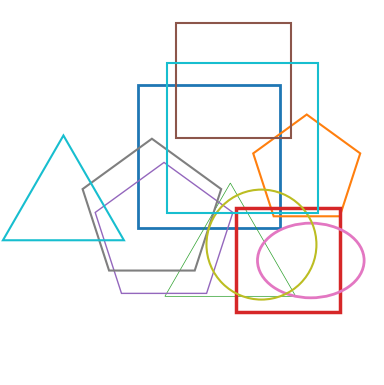[{"shape": "square", "thickness": 2, "radius": 0.93, "center": [0.543, 0.593]}, {"shape": "pentagon", "thickness": 1.5, "radius": 0.73, "center": [0.797, 0.556]}, {"shape": "triangle", "thickness": 0.5, "radius": 0.98, "center": [0.598, 0.328]}, {"shape": "square", "thickness": 2.5, "radius": 0.68, "center": [0.748, 0.324]}, {"shape": "pentagon", "thickness": 1, "radius": 0.94, "center": [0.426, 0.39]}, {"shape": "square", "thickness": 1.5, "radius": 0.75, "center": [0.607, 0.791]}, {"shape": "oval", "thickness": 2, "radius": 0.69, "center": [0.807, 0.323]}, {"shape": "pentagon", "thickness": 1.5, "radius": 0.95, "center": [0.395, 0.45]}, {"shape": "circle", "thickness": 1.5, "radius": 0.71, "center": [0.679, 0.365]}, {"shape": "square", "thickness": 1.5, "radius": 0.98, "center": [0.63, 0.642]}, {"shape": "triangle", "thickness": 1.5, "radius": 0.91, "center": [0.165, 0.467]}]